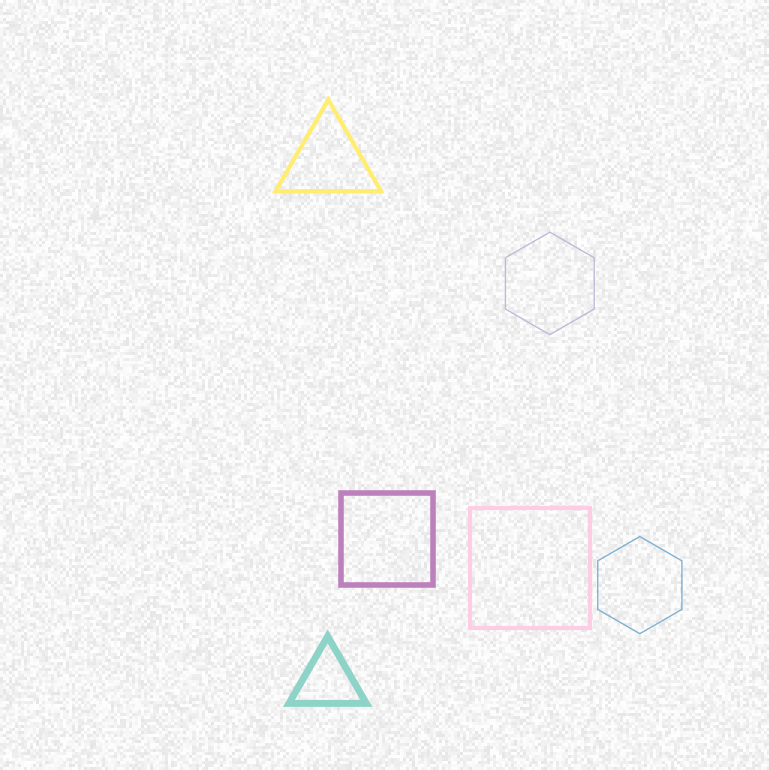[{"shape": "triangle", "thickness": 2.5, "radius": 0.29, "center": [0.426, 0.116]}, {"shape": "hexagon", "thickness": 0.5, "radius": 0.33, "center": [0.714, 0.632]}, {"shape": "hexagon", "thickness": 0.5, "radius": 0.32, "center": [0.831, 0.24]}, {"shape": "square", "thickness": 1.5, "radius": 0.39, "center": [0.688, 0.262]}, {"shape": "square", "thickness": 2, "radius": 0.3, "center": [0.503, 0.3]}, {"shape": "triangle", "thickness": 1.5, "radius": 0.4, "center": [0.426, 0.791]}]